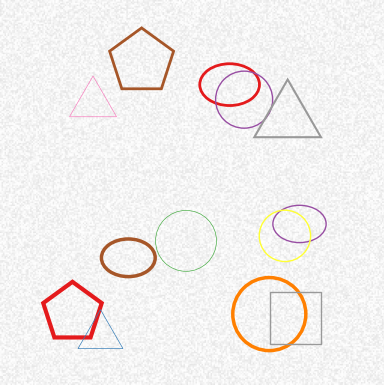[{"shape": "pentagon", "thickness": 3, "radius": 0.4, "center": [0.188, 0.188]}, {"shape": "oval", "thickness": 2, "radius": 0.39, "center": [0.596, 0.78]}, {"shape": "triangle", "thickness": 0.5, "radius": 0.34, "center": [0.261, 0.128]}, {"shape": "circle", "thickness": 0.5, "radius": 0.4, "center": [0.483, 0.374]}, {"shape": "oval", "thickness": 1, "radius": 0.35, "center": [0.778, 0.418]}, {"shape": "circle", "thickness": 1, "radius": 0.37, "center": [0.634, 0.741]}, {"shape": "circle", "thickness": 2.5, "radius": 0.47, "center": [0.7, 0.184]}, {"shape": "circle", "thickness": 1, "radius": 0.33, "center": [0.74, 0.387]}, {"shape": "pentagon", "thickness": 2, "radius": 0.44, "center": [0.368, 0.84]}, {"shape": "oval", "thickness": 2.5, "radius": 0.35, "center": [0.333, 0.33]}, {"shape": "triangle", "thickness": 0.5, "radius": 0.35, "center": [0.242, 0.732]}, {"shape": "square", "thickness": 1, "radius": 0.34, "center": [0.768, 0.175]}, {"shape": "triangle", "thickness": 1.5, "radius": 0.5, "center": [0.747, 0.694]}]